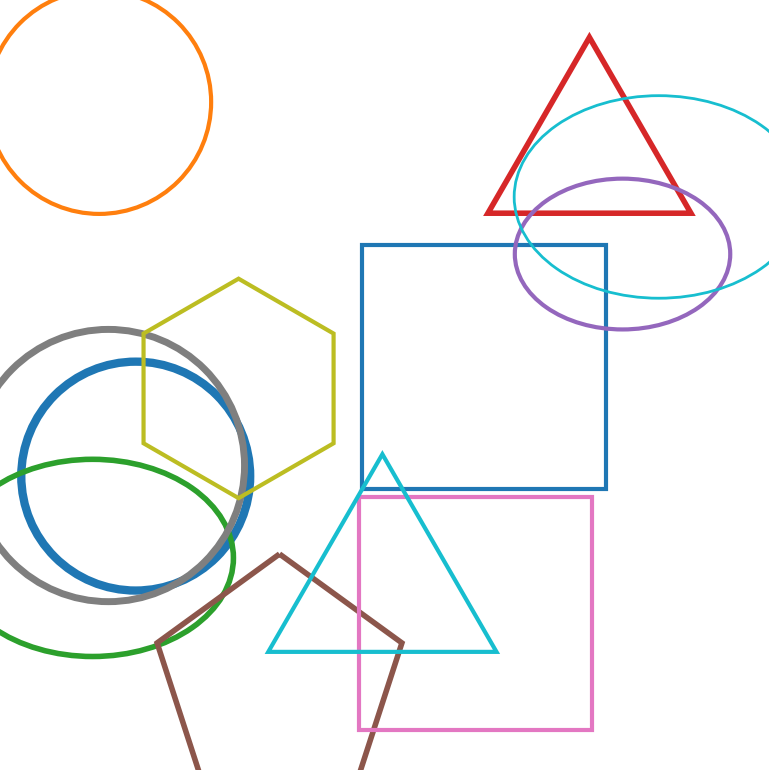[{"shape": "circle", "thickness": 3, "radius": 0.74, "center": [0.176, 0.382]}, {"shape": "square", "thickness": 1.5, "radius": 0.79, "center": [0.629, 0.523]}, {"shape": "circle", "thickness": 1.5, "radius": 0.73, "center": [0.129, 0.867]}, {"shape": "oval", "thickness": 2, "radius": 0.91, "center": [0.12, 0.275]}, {"shape": "triangle", "thickness": 2, "radius": 0.76, "center": [0.765, 0.799]}, {"shape": "oval", "thickness": 1.5, "radius": 0.7, "center": [0.808, 0.67]}, {"shape": "pentagon", "thickness": 2, "radius": 0.84, "center": [0.363, 0.113]}, {"shape": "square", "thickness": 1.5, "radius": 0.76, "center": [0.618, 0.203]}, {"shape": "circle", "thickness": 2.5, "radius": 0.88, "center": [0.141, 0.395]}, {"shape": "hexagon", "thickness": 1.5, "radius": 0.71, "center": [0.31, 0.496]}, {"shape": "oval", "thickness": 1, "radius": 0.94, "center": [0.856, 0.744]}, {"shape": "triangle", "thickness": 1.5, "radius": 0.86, "center": [0.497, 0.239]}]